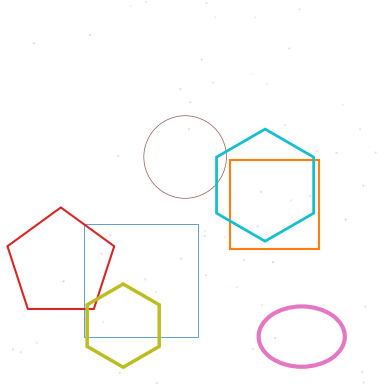[{"shape": "square", "thickness": 0.5, "radius": 0.74, "center": [0.366, 0.272]}, {"shape": "square", "thickness": 1.5, "radius": 0.57, "center": [0.713, 0.468]}, {"shape": "pentagon", "thickness": 1.5, "radius": 0.73, "center": [0.158, 0.315]}, {"shape": "circle", "thickness": 0.5, "radius": 0.54, "center": [0.481, 0.592]}, {"shape": "oval", "thickness": 3, "radius": 0.56, "center": [0.784, 0.126]}, {"shape": "hexagon", "thickness": 2.5, "radius": 0.54, "center": [0.32, 0.154]}, {"shape": "hexagon", "thickness": 2, "radius": 0.73, "center": [0.689, 0.519]}]